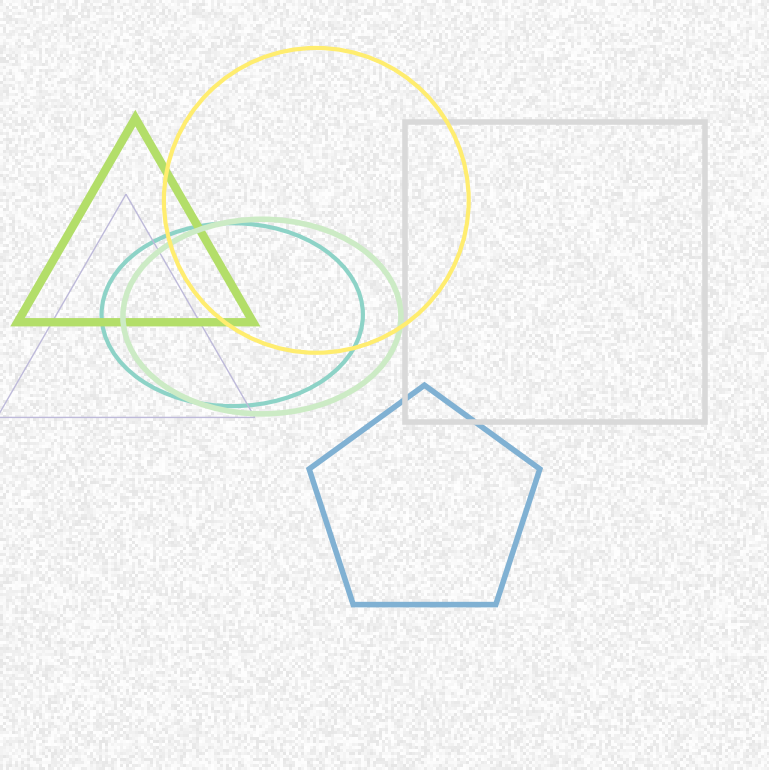[{"shape": "oval", "thickness": 1.5, "radius": 0.85, "center": [0.302, 0.591]}, {"shape": "triangle", "thickness": 0.5, "radius": 0.97, "center": [0.164, 0.555]}, {"shape": "pentagon", "thickness": 2, "radius": 0.79, "center": [0.551, 0.342]}, {"shape": "triangle", "thickness": 3, "radius": 0.88, "center": [0.176, 0.67]}, {"shape": "square", "thickness": 2, "radius": 0.97, "center": [0.721, 0.647]}, {"shape": "oval", "thickness": 2, "radius": 0.9, "center": [0.34, 0.589]}, {"shape": "circle", "thickness": 1.5, "radius": 0.99, "center": [0.411, 0.74]}]